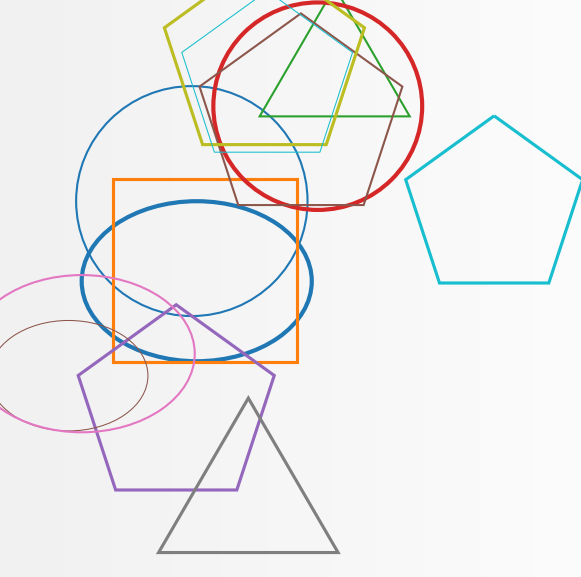[{"shape": "circle", "thickness": 1, "radius": 1.0, "center": [0.33, 0.651]}, {"shape": "oval", "thickness": 2, "radius": 0.99, "center": [0.338, 0.512]}, {"shape": "square", "thickness": 1.5, "radius": 0.79, "center": [0.353, 0.53]}, {"shape": "triangle", "thickness": 1, "radius": 0.75, "center": [0.576, 0.872]}, {"shape": "circle", "thickness": 2, "radius": 0.9, "center": [0.547, 0.815]}, {"shape": "pentagon", "thickness": 1.5, "radius": 0.89, "center": [0.303, 0.294]}, {"shape": "oval", "thickness": 0.5, "radius": 0.68, "center": [0.118, 0.349]}, {"shape": "pentagon", "thickness": 1, "radius": 0.92, "center": [0.518, 0.792]}, {"shape": "oval", "thickness": 1, "radius": 0.97, "center": [0.141, 0.387]}, {"shape": "triangle", "thickness": 1.5, "radius": 0.89, "center": [0.427, 0.131]}, {"shape": "pentagon", "thickness": 1.5, "radius": 0.9, "center": [0.455, 0.895]}, {"shape": "pentagon", "thickness": 0.5, "radius": 0.77, "center": [0.46, 0.861]}, {"shape": "pentagon", "thickness": 1.5, "radius": 0.8, "center": [0.85, 0.639]}]